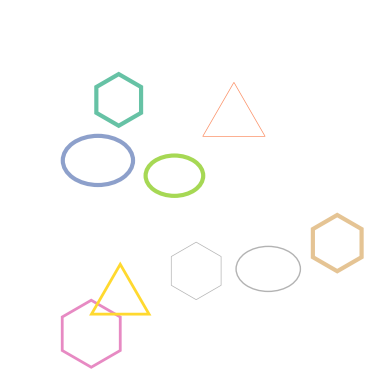[{"shape": "hexagon", "thickness": 3, "radius": 0.34, "center": [0.308, 0.74]}, {"shape": "triangle", "thickness": 0.5, "radius": 0.47, "center": [0.608, 0.693]}, {"shape": "oval", "thickness": 3, "radius": 0.46, "center": [0.254, 0.583]}, {"shape": "hexagon", "thickness": 2, "radius": 0.44, "center": [0.237, 0.133]}, {"shape": "oval", "thickness": 3, "radius": 0.37, "center": [0.453, 0.544]}, {"shape": "triangle", "thickness": 2, "radius": 0.43, "center": [0.312, 0.227]}, {"shape": "hexagon", "thickness": 3, "radius": 0.37, "center": [0.876, 0.369]}, {"shape": "hexagon", "thickness": 0.5, "radius": 0.37, "center": [0.51, 0.296]}, {"shape": "oval", "thickness": 1, "radius": 0.42, "center": [0.697, 0.302]}]